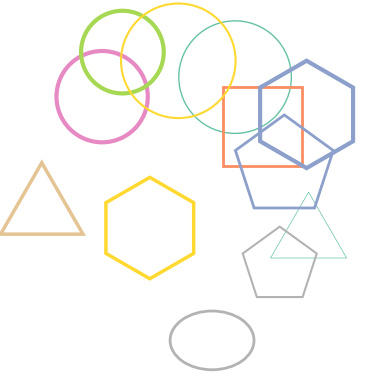[{"shape": "triangle", "thickness": 0.5, "radius": 0.57, "center": [0.802, 0.387]}, {"shape": "circle", "thickness": 1, "radius": 0.73, "center": [0.611, 0.8]}, {"shape": "square", "thickness": 2, "radius": 0.51, "center": [0.682, 0.67]}, {"shape": "pentagon", "thickness": 2, "radius": 0.67, "center": [0.739, 0.568]}, {"shape": "hexagon", "thickness": 3, "radius": 0.7, "center": [0.796, 0.703]}, {"shape": "circle", "thickness": 3, "radius": 0.59, "center": [0.265, 0.749]}, {"shape": "circle", "thickness": 3, "radius": 0.54, "center": [0.318, 0.865]}, {"shape": "hexagon", "thickness": 2.5, "radius": 0.66, "center": [0.389, 0.408]}, {"shape": "circle", "thickness": 1.5, "radius": 0.74, "center": [0.463, 0.842]}, {"shape": "triangle", "thickness": 2.5, "radius": 0.62, "center": [0.109, 0.454]}, {"shape": "pentagon", "thickness": 1.5, "radius": 0.51, "center": [0.727, 0.31]}, {"shape": "oval", "thickness": 2, "radius": 0.54, "center": [0.551, 0.116]}]